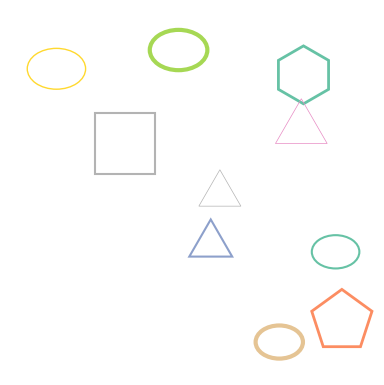[{"shape": "hexagon", "thickness": 2, "radius": 0.38, "center": [0.788, 0.806]}, {"shape": "oval", "thickness": 1.5, "radius": 0.31, "center": [0.872, 0.346]}, {"shape": "pentagon", "thickness": 2, "radius": 0.41, "center": [0.888, 0.166]}, {"shape": "triangle", "thickness": 1.5, "radius": 0.32, "center": [0.547, 0.366]}, {"shape": "triangle", "thickness": 0.5, "radius": 0.39, "center": [0.783, 0.666]}, {"shape": "oval", "thickness": 3, "radius": 0.37, "center": [0.464, 0.87]}, {"shape": "oval", "thickness": 1, "radius": 0.38, "center": [0.147, 0.821]}, {"shape": "oval", "thickness": 3, "radius": 0.31, "center": [0.725, 0.112]}, {"shape": "square", "thickness": 1.5, "radius": 0.39, "center": [0.325, 0.627]}, {"shape": "triangle", "thickness": 0.5, "radius": 0.32, "center": [0.571, 0.496]}]